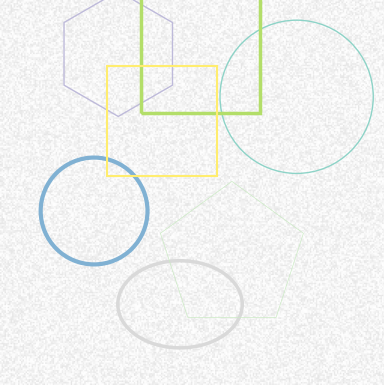[{"shape": "circle", "thickness": 1, "radius": 1.0, "center": [0.77, 0.749]}, {"shape": "hexagon", "thickness": 1, "radius": 0.81, "center": [0.307, 0.86]}, {"shape": "circle", "thickness": 3, "radius": 0.69, "center": [0.244, 0.452]}, {"shape": "square", "thickness": 2.5, "radius": 0.77, "center": [0.522, 0.861]}, {"shape": "oval", "thickness": 2.5, "radius": 0.81, "center": [0.468, 0.21]}, {"shape": "pentagon", "thickness": 0.5, "radius": 0.98, "center": [0.602, 0.334]}, {"shape": "square", "thickness": 1.5, "radius": 0.71, "center": [0.421, 0.685]}]